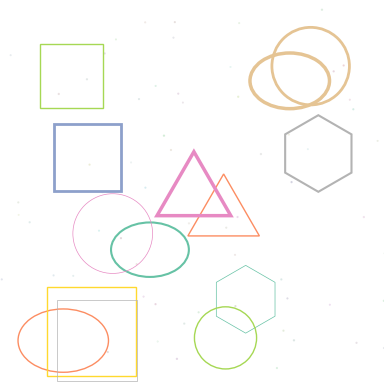[{"shape": "hexagon", "thickness": 0.5, "radius": 0.44, "center": [0.638, 0.223]}, {"shape": "oval", "thickness": 1.5, "radius": 0.51, "center": [0.389, 0.351]}, {"shape": "oval", "thickness": 1, "radius": 0.59, "center": [0.164, 0.115]}, {"shape": "triangle", "thickness": 1, "radius": 0.54, "center": [0.581, 0.441]}, {"shape": "square", "thickness": 2, "radius": 0.44, "center": [0.228, 0.591]}, {"shape": "triangle", "thickness": 2.5, "radius": 0.55, "center": [0.504, 0.495]}, {"shape": "circle", "thickness": 0.5, "radius": 0.52, "center": [0.293, 0.393]}, {"shape": "circle", "thickness": 1, "radius": 0.4, "center": [0.586, 0.122]}, {"shape": "square", "thickness": 1, "radius": 0.41, "center": [0.186, 0.802]}, {"shape": "square", "thickness": 1, "radius": 0.58, "center": [0.237, 0.139]}, {"shape": "oval", "thickness": 2.5, "radius": 0.52, "center": [0.753, 0.79]}, {"shape": "circle", "thickness": 2, "radius": 0.5, "center": [0.807, 0.828]}, {"shape": "hexagon", "thickness": 1.5, "radius": 0.5, "center": [0.827, 0.601]}, {"shape": "square", "thickness": 0.5, "radius": 0.52, "center": [0.252, 0.115]}]